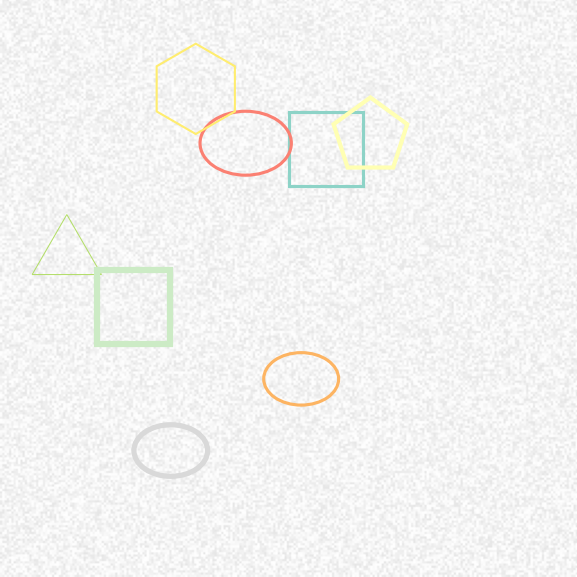[{"shape": "square", "thickness": 1.5, "radius": 0.32, "center": [0.565, 0.742]}, {"shape": "pentagon", "thickness": 2, "radius": 0.34, "center": [0.641, 0.763]}, {"shape": "oval", "thickness": 1.5, "radius": 0.4, "center": [0.425, 0.751]}, {"shape": "oval", "thickness": 1.5, "radius": 0.32, "center": [0.522, 0.343]}, {"shape": "triangle", "thickness": 0.5, "radius": 0.35, "center": [0.116, 0.558]}, {"shape": "oval", "thickness": 2.5, "radius": 0.32, "center": [0.296, 0.219]}, {"shape": "square", "thickness": 3, "radius": 0.32, "center": [0.231, 0.468]}, {"shape": "hexagon", "thickness": 1, "radius": 0.39, "center": [0.339, 0.845]}]